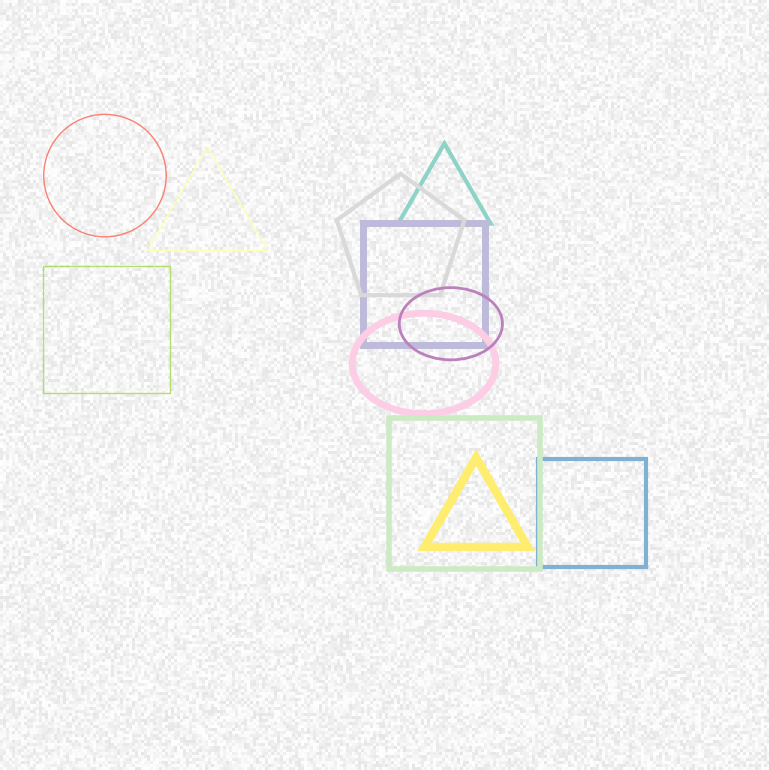[{"shape": "triangle", "thickness": 1.5, "radius": 0.35, "center": [0.577, 0.744]}, {"shape": "triangle", "thickness": 0.5, "radius": 0.45, "center": [0.27, 0.72]}, {"shape": "square", "thickness": 2.5, "radius": 0.4, "center": [0.551, 0.631]}, {"shape": "circle", "thickness": 0.5, "radius": 0.4, "center": [0.136, 0.772]}, {"shape": "square", "thickness": 1.5, "radius": 0.35, "center": [0.769, 0.333]}, {"shape": "square", "thickness": 0.5, "radius": 0.41, "center": [0.138, 0.573]}, {"shape": "oval", "thickness": 2.5, "radius": 0.47, "center": [0.551, 0.528]}, {"shape": "pentagon", "thickness": 1.5, "radius": 0.44, "center": [0.52, 0.687]}, {"shape": "oval", "thickness": 1, "radius": 0.34, "center": [0.586, 0.58]}, {"shape": "square", "thickness": 2, "radius": 0.49, "center": [0.603, 0.359]}, {"shape": "triangle", "thickness": 3, "radius": 0.39, "center": [0.618, 0.328]}]